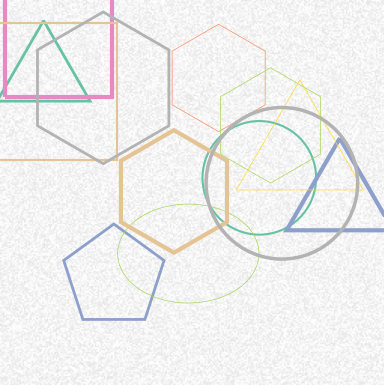[{"shape": "triangle", "thickness": 2, "radius": 0.7, "center": [0.113, 0.807]}, {"shape": "circle", "thickness": 1.5, "radius": 0.74, "center": [0.673, 0.538]}, {"shape": "hexagon", "thickness": 0.5, "radius": 0.7, "center": [0.568, 0.798]}, {"shape": "triangle", "thickness": 3, "radius": 0.8, "center": [0.883, 0.482]}, {"shape": "pentagon", "thickness": 2, "radius": 0.69, "center": [0.296, 0.281]}, {"shape": "square", "thickness": 3, "radius": 0.69, "center": [0.153, 0.887]}, {"shape": "hexagon", "thickness": 0.5, "radius": 0.75, "center": [0.703, 0.674]}, {"shape": "oval", "thickness": 0.5, "radius": 0.92, "center": [0.489, 0.341]}, {"shape": "triangle", "thickness": 0.5, "radius": 0.95, "center": [0.779, 0.602]}, {"shape": "hexagon", "thickness": 3, "radius": 0.8, "center": [0.452, 0.503]}, {"shape": "square", "thickness": 1.5, "radius": 0.89, "center": [0.126, 0.763]}, {"shape": "circle", "thickness": 2.5, "radius": 0.98, "center": [0.732, 0.524]}, {"shape": "hexagon", "thickness": 2, "radius": 0.99, "center": [0.268, 0.772]}]